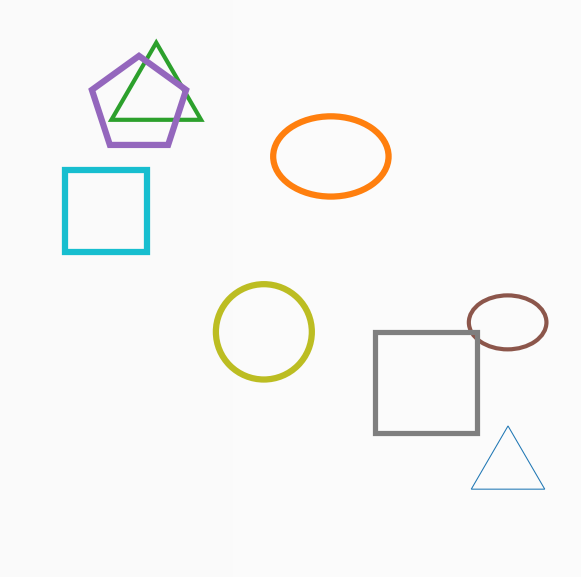[{"shape": "triangle", "thickness": 0.5, "radius": 0.36, "center": [0.874, 0.189]}, {"shape": "oval", "thickness": 3, "radius": 0.5, "center": [0.569, 0.728]}, {"shape": "triangle", "thickness": 2, "radius": 0.45, "center": [0.269, 0.836]}, {"shape": "pentagon", "thickness": 3, "radius": 0.43, "center": [0.239, 0.817]}, {"shape": "oval", "thickness": 2, "radius": 0.33, "center": [0.873, 0.441]}, {"shape": "square", "thickness": 2.5, "radius": 0.44, "center": [0.733, 0.337]}, {"shape": "circle", "thickness": 3, "radius": 0.41, "center": [0.454, 0.425]}, {"shape": "square", "thickness": 3, "radius": 0.35, "center": [0.183, 0.634]}]